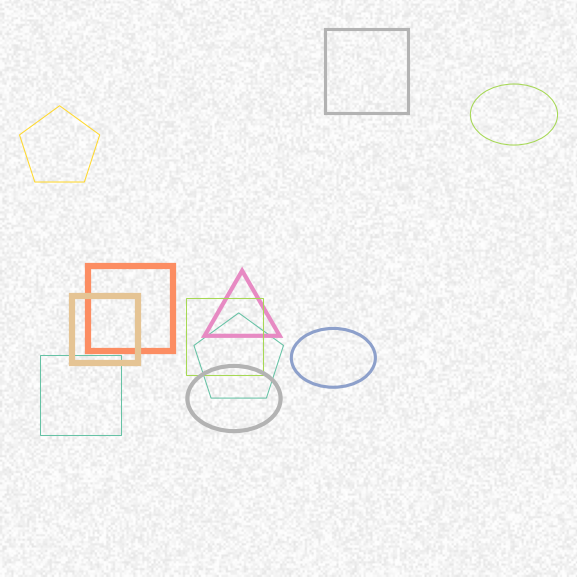[{"shape": "pentagon", "thickness": 0.5, "radius": 0.41, "center": [0.413, 0.376]}, {"shape": "square", "thickness": 0.5, "radius": 0.35, "center": [0.139, 0.315]}, {"shape": "square", "thickness": 3, "radius": 0.37, "center": [0.225, 0.465]}, {"shape": "oval", "thickness": 1.5, "radius": 0.36, "center": [0.577, 0.38]}, {"shape": "triangle", "thickness": 2, "radius": 0.38, "center": [0.419, 0.455]}, {"shape": "square", "thickness": 0.5, "radius": 0.33, "center": [0.389, 0.417]}, {"shape": "oval", "thickness": 0.5, "radius": 0.38, "center": [0.89, 0.801]}, {"shape": "pentagon", "thickness": 0.5, "radius": 0.37, "center": [0.103, 0.743]}, {"shape": "square", "thickness": 3, "radius": 0.29, "center": [0.182, 0.428]}, {"shape": "square", "thickness": 1.5, "radius": 0.36, "center": [0.634, 0.876]}, {"shape": "oval", "thickness": 2, "radius": 0.4, "center": [0.405, 0.309]}]